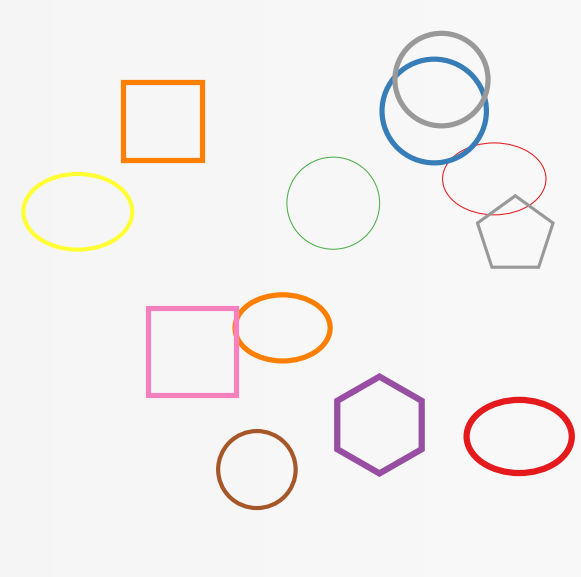[{"shape": "oval", "thickness": 0.5, "radius": 0.44, "center": [0.85, 0.689]}, {"shape": "oval", "thickness": 3, "radius": 0.45, "center": [0.893, 0.243]}, {"shape": "circle", "thickness": 2.5, "radius": 0.45, "center": [0.747, 0.807]}, {"shape": "circle", "thickness": 0.5, "radius": 0.4, "center": [0.573, 0.647]}, {"shape": "hexagon", "thickness": 3, "radius": 0.42, "center": [0.653, 0.263]}, {"shape": "square", "thickness": 2.5, "radius": 0.34, "center": [0.279, 0.789]}, {"shape": "oval", "thickness": 2.5, "radius": 0.41, "center": [0.486, 0.431]}, {"shape": "oval", "thickness": 2, "radius": 0.47, "center": [0.134, 0.632]}, {"shape": "circle", "thickness": 2, "radius": 0.33, "center": [0.442, 0.186]}, {"shape": "square", "thickness": 2.5, "radius": 0.38, "center": [0.331, 0.39]}, {"shape": "circle", "thickness": 2.5, "radius": 0.4, "center": [0.76, 0.861]}, {"shape": "pentagon", "thickness": 1.5, "radius": 0.34, "center": [0.886, 0.592]}]